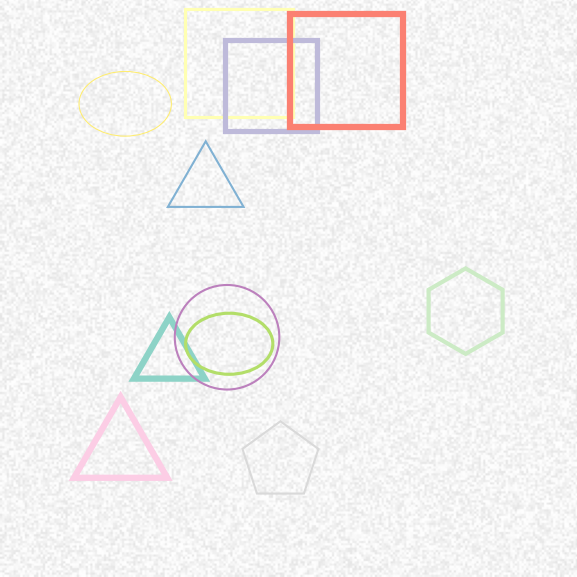[{"shape": "triangle", "thickness": 3, "radius": 0.35, "center": [0.293, 0.379]}, {"shape": "square", "thickness": 1.5, "radius": 0.47, "center": [0.414, 0.89]}, {"shape": "square", "thickness": 2.5, "radius": 0.39, "center": [0.469, 0.851]}, {"shape": "square", "thickness": 3, "radius": 0.49, "center": [0.6, 0.877]}, {"shape": "triangle", "thickness": 1, "radius": 0.38, "center": [0.356, 0.679]}, {"shape": "oval", "thickness": 1.5, "radius": 0.38, "center": [0.397, 0.404]}, {"shape": "triangle", "thickness": 3, "radius": 0.47, "center": [0.209, 0.218]}, {"shape": "pentagon", "thickness": 1, "radius": 0.35, "center": [0.486, 0.2]}, {"shape": "circle", "thickness": 1, "radius": 0.45, "center": [0.393, 0.415]}, {"shape": "hexagon", "thickness": 2, "radius": 0.37, "center": [0.806, 0.46]}, {"shape": "oval", "thickness": 0.5, "radius": 0.4, "center": [0.217, 0.819]}]